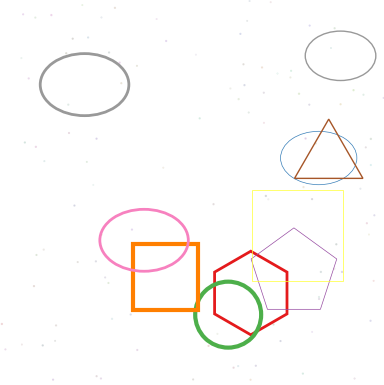[{"shape": "hexagon", "thickness": 2, "radius": 0.54, "center": [0.651, 0.239]}, {"shape": "oval", "thickness": 0.5, "radius": 0.5, "center": [0.828, 0.59]}, {"shape": "circle", "thickness": 3, "radius": 0.43, "center": [0.593, 0.183]}, {"shape": "pentagon", "thickness": 0.5, "radius": 0.58, "center": [0.763, 0.291]}, {"shape": "square", "thickness": 3, "radius": 0.43, "center": [0.43, 0.281]}, {"shape": "square", "thickness": 0.5, "radius": 0.59, "center": [0.773, 0.388]}, {"shape": "triangle", "thickness": 1, "radius": 0.51, "center": [0.854, 0.588]}, {"shape": "oval", "thickness": 2, "radius": 0.57, "center": [0.374, 0.376]}, {"shape": "oval", "thickness": 1, "radius": 0.46, "center": [0.885, 0.855]}, {"shape": "oval", "thickness": 2, "radius": 0.58, "center": [0.22, 0.78]}]